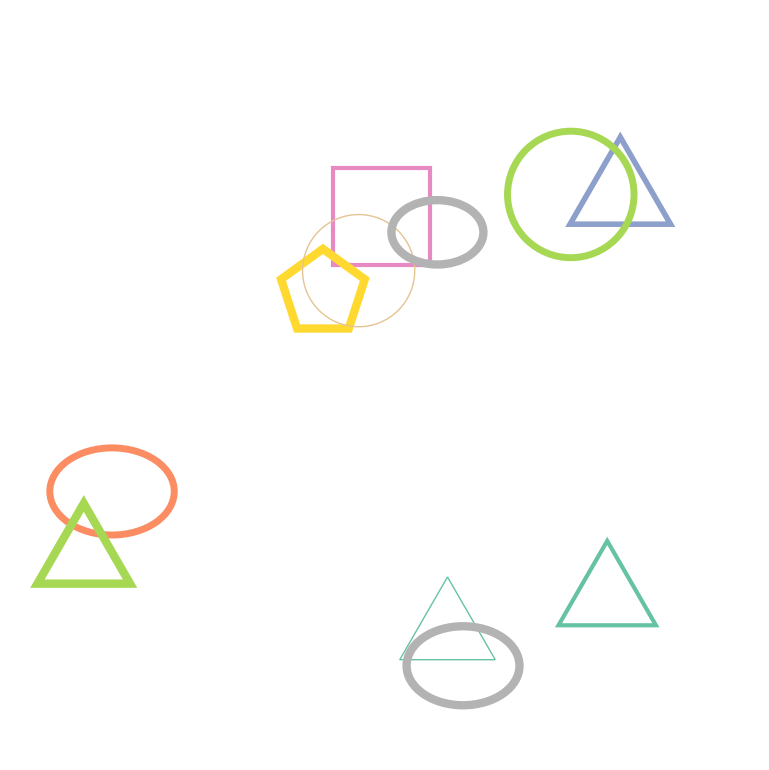[{"shape": "triangle", "thickness": 0.5, "radius": 0.36, "center": [0.581, 0.179]}, {"shape": "triangle", "thickness": 1.5, "radius": 0.37, "center": [0.789, 0.224]}, {"shape": "oval", "thickness": 2.5, "radius": 0.4, "center": [0.145, 0.362]}, {"shape": "triangle", "thickness": 2, "radius": 0.38, "center": [0.806, 0.747]}, {"shape": "square", "thickness": 1.5, "radius": 0.32, "center": [0.495, 0.719]}, {"shape": "circle", "thickness": 2.5, "radius": 0.41, "center": [0.741, 0.747]}, {"shape": "triangle", "thickness": 3, "radius": 0.35, "center": [0.109, 0.277]}, {"shape": "pentagon", "thickness": 3, "radius": 0.29, "center": [0.419, 0.62]}, {"shape": "circle", "thickness": 0.5, "radius": 0.36, "center": [0.466, 0.649]}, {"shape": "oval", "thickness": 3, "radius": 0.37, "center": [0.601, 0.135]}, {"shape": "oval", "thickness": 3, "radius": 0.3, "center": [0.568, 0.698]}]